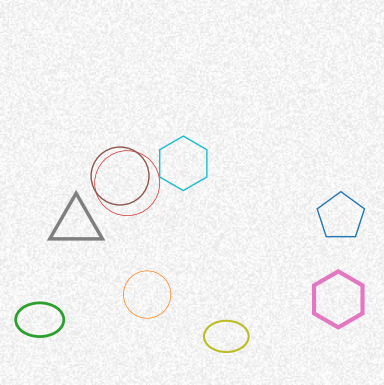[{"shape": "pentagon", "thickness": 1, "radius": 0.32, "center": [0.885, 0.438]}, {"shape": "circle", "thickness": 0.5, "radius": 0.31, "center": [0.382, 0.235]}, {"shape": "oval", "thickness": 2, "radius": 0.31, "center": [0.103, 0.17]}, {"shape": "circle", "thickness": 0.5, "radius": 0.42, "center": [0.33, 0.524]}, {"shape": "circle", "thickness": 1, "radius": 0.38, "center": [0.312, 0.543]}, {"shape": "hexagon", "thickness": 3, "radius": 0.36, "center": [0.879, 0.222]}, {"shape": "triangle", "thickness": 2.5, "radius": 0.39, "center": [0.198, 0.419]}, {"shape": "oval", "thickness": 1.5, "radius": 0.29, "center": [0.588, 0.126]}, {"shape": "hexagon", "thickness": 1, "radius": 0.35, "center": [0.476, 0.576]}]